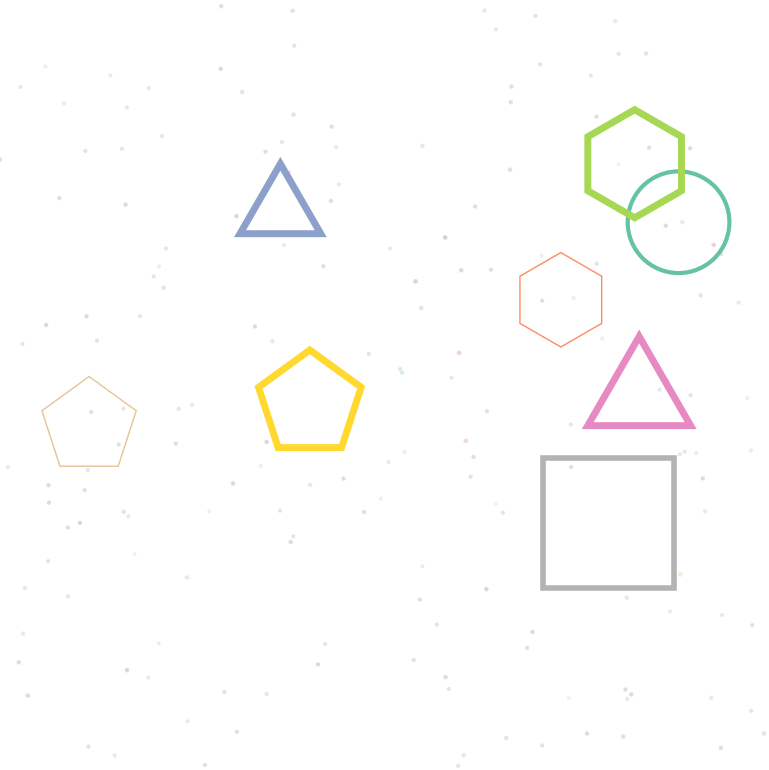[{"shape": "circle", "thickness": 1.5, "radius": 0.33, "center": [0.881, 0.711]}, {"shape": "hexagon", "thickness": 0.5, "radius": 0.31, "center": [0.728, 0.611]}, {"shape": "triangle", "thickness": 2.5, "radius": 0.3, "center": [0.364, 0.727]}, {"shape": "triangle", "thickness": 2.5, "radius": 0.39, "center": [0.83, 0.486]}, {"shape": "hexagon", "thickness": 2.5, "radius": 0.35, "center": [0.824, 0.787]}, {"shape": "pentagon", "thickness": 2.5, "radius": 0.35, "center": [0.402, 0.475]}, {"shape": "pentagon", "thickness": 0.5, "radius": 0.32, "center": [0.116, 0.447]}, {"shape": "square", "thickness": 2, "radius": 0.42, "center": [0.79, 0.321]}]